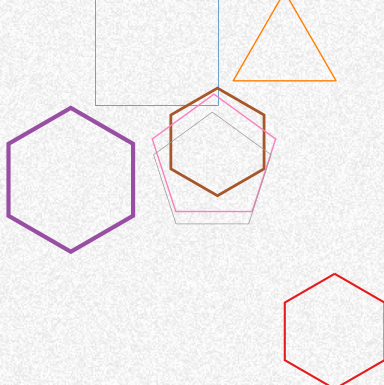[{"shape": "hexagon", "thickness": 1.5, "radius": 0.75, "center": [0.869, 0.139]}, {"shape": "square", "thickness": 0.5, "radius": 0.8, "center": [0.406, 0.885]}, {"shape": "hexagon", "thickness": 3, "radius": 0.93, "center": [0.184, 0.533]}, {"shape": "triangle", "thickness": 1, "radius": 0.77, "center": [0.739, 0.867]}, {"shape": "hexagon", "thickness": 2, "radius": 0.7, "center": [0.565, 0.631]}, {"shape": "pentagon", "thickness": 1, "radius": 0.84, "center": [0.556, 0.587]}, {"shape": "pentagon", "thickness": 0.5, "radius": 0.8, "center": [0.552, 0.548]}]